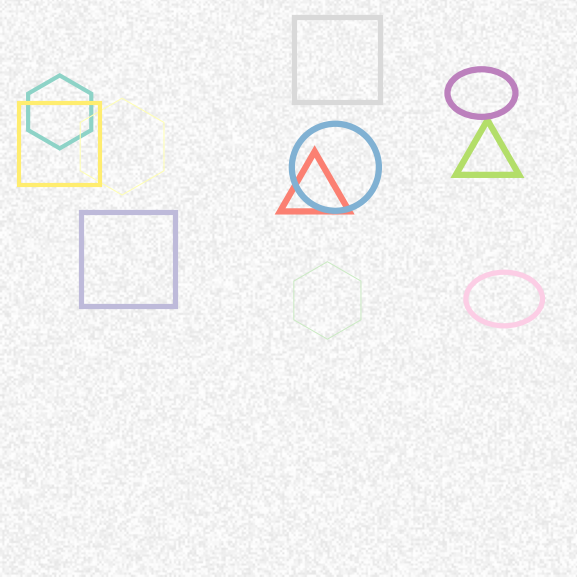[{"shape": "hexagon", "thickness": 2, "radius": 0.32, "center": [0.103, 0.805]}, {"shape": "hexagon", "thickness": 0.5, "radius": 0.42, "center": [0.211, 0.745]}, {"shape": "square", "thickness": 2.5, "radius": 0.41, "center": [0.222, 0.551]}, {"shape": "triangle", "thickness": 3, "radius": 0.35, "center": [0.545, 0.668]}, {"shape": "circle", "thickness": 3, "radius": 0.38, "center": [0.581, 0.709]}, {"shape": "triangle", "thickness": 3, "radius": 0.32, "center": [0.844, 0.728]}, {"shape": "oval", "thickness": 2.5, "radius": 0.33, "center": [0.873, 0.481]}, {"shape": "square", "thickness": 2.5, "radius": 0.37, "center": [0.584, 0.896]}, {"shape": "oval", "thickness": 3, "radius": 0.29, "center": [0.834, 0.838]}, {"shape": "hexagon", "thickness": 0.5, "radius": 0.34, "center": [0.567, 0.479]}, {"shape": "square", "thickness": 2, "radius": 0.35, "center": [0.104, 0.75]}]